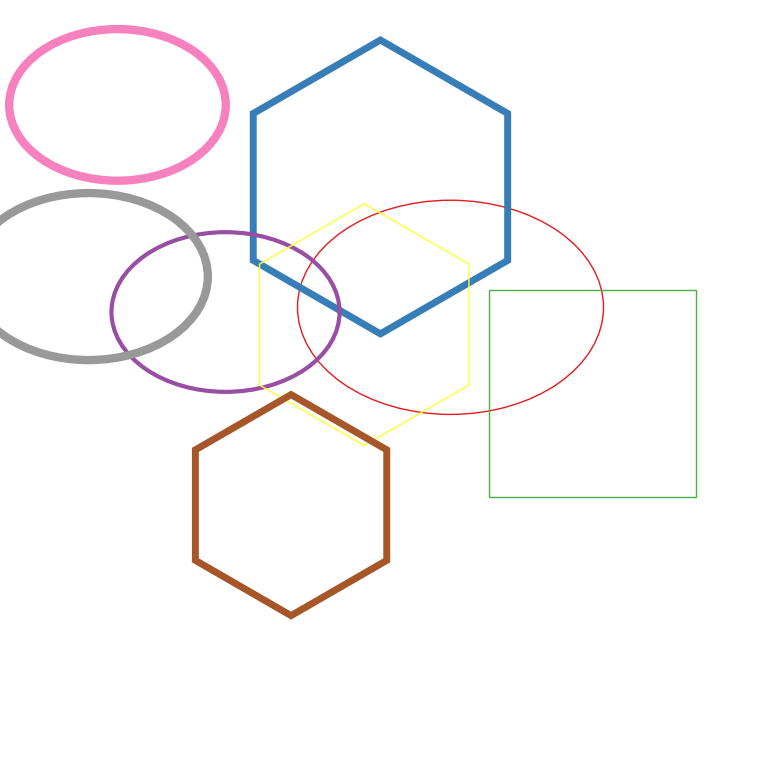[{"shape": "oval", "thickness": 0.5, "radius": 0.99, "center": [0.585, 0.601]}, {"shape": "hexagon", "thickness": 2.5, "radius": 0.95, "center": [0.494, 0.757]}, {"shape": "square", "thickness": 0.5, "radius": 0.67, "center": [0.769, 0.489]}, {"shape": "oval", "thickness": 1.5, "radius": 0.74, "center": [0.293, 0.595]}, {"shape": "hexagon", "thickness": 0.5, "radius": 0.79, "center": [0.473, 0.578]}, {"shape": "hexagon", "thickness": 2.5, "radius": 0.72, "center": [0.378, 0.344]}, {"shape": "oval", "thickness": 3, "radius": 0.7, "center": [0.153, 0.864]}, {"shape": "oval", "thickness": 3, "radius": 0.77, "center": [0.115, 0.641]}]